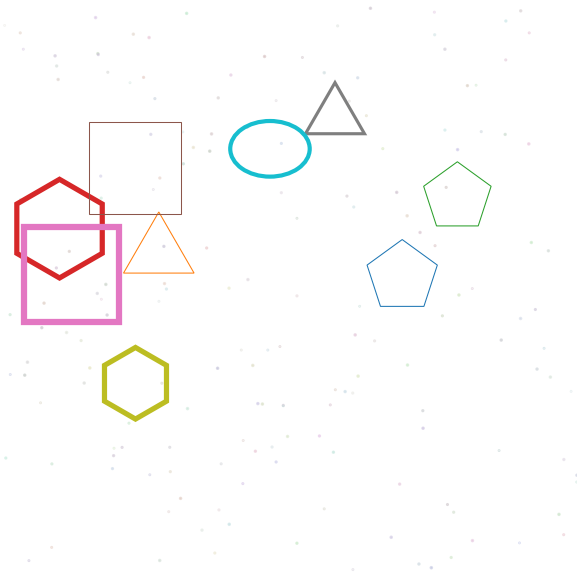[{"shape": "pentagon", "thickness": 0.5, "radius": 0.32, "center": [0.696, 0.52]}, {"shape": "triangle", "thickness": 0.5, "radius": 0.35, "center": [0.275, 0.562]}, {"shape": "pentagon", "thickness": 0.5, "radius": 0.31, "center": [0.792, 0.658]}, {"shape": "hexagon", "thickness": 2.5, "radius": 0.43, "center": [0.103, 0.603]}, {"shape": "square", "thickness": 0.5, "radius": 0.4, "center": [0.234, 0.708]}, {"shape": "square", "thickness": 3, "radius": 0.41, "center": [0.124, 0.525]}, {"shape": "triangle", "thickness": 1.5, "radius": 0.29, "center": [0.58, 0.797]}, {"shape": "hexagon", "thickness": 2.5, "radius": 0.31, "center": [0.235, 0.335]}, {"shape": "oval", "thickness": 2, "radius": 0.34, "center": [0.467, 0.741]}]